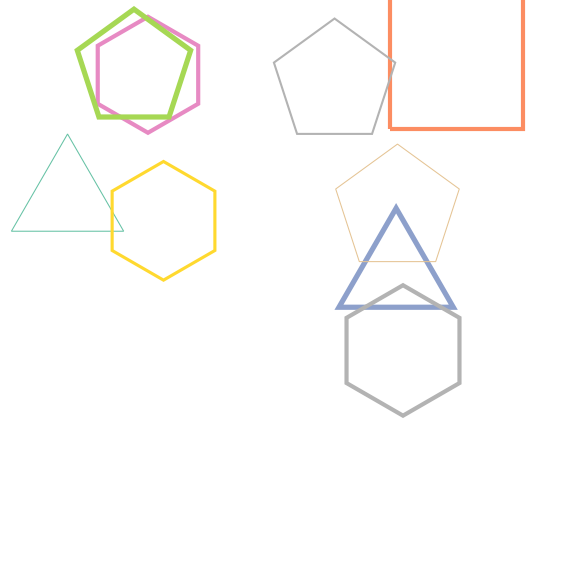[{"shape": "triangle", "thickness": 0.5, "radius": 0.56, "center": [0.117, 0.655]}, {"shape": "square", "thickness": 2, "radius": 0.57, "center": [0.791, 0.89]}, {"shape": "triangle", "thickness": 2.5, "radius": 0.57, "center": [0.686, 0.524]}, {"shape": "hexagon", "thickness": 2, "radius": 0.5, "center": [0.256, 0.87]}, {"shape": "pentagon", "thickness": 2.5, "radius": 0.52, "center": [0.232, 0.88]}, {"shape": "hexagon", "thickness": 1.5, "radius": 0.51, "center": [0.283, 0.617]}, {"shape": "pentagon", "thickness": 0.5, "radius": 0.56, "center": [0.688, 0.637]}, {"shape": "pentagon", "thickness": 1, "radius": 0.55, "center": [0.579, 0.857]}, {"shape": "hexagon", "thickness": 2, "radius": 0.56, "center": [0.698, 0.392]}]